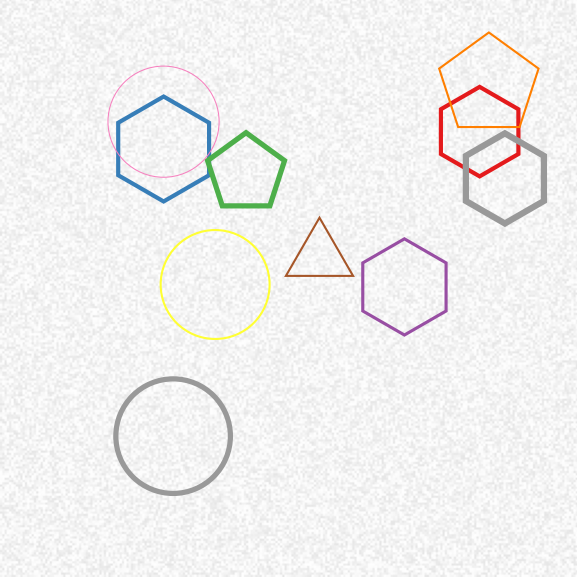[{"shape": "hexagon", "thickness": 2, "radius": 0.39, "center": [0.831, 0.771]}, {"shape": "hexagon", "thickness": 2, "radius": 0.45, "center": [0.283, 0.741]}, {"shape": "pentagon", "thickness": 2.5, "radius": 0.35, "center": [0.426, 0.699]}, {"shape": "hexagon", "thickness": 1.5, "radius": 0.42, "center": [0.7, 0.502]}, {"shape": "pentagon", "thickness": 1, "radius": 0.45, "center": [0.847, 0.852]}, {"shape": "circle", "thickness": 1, "radius": 0.47, "center": [0.373, 0.506]}, {"shape": "triangle", "thickness": 1, "radius": 0.34, "center": [0.553, 0.555]}, {"shape": "circle", "thickness": 0.5, "radius": 0.48, "center": [0.283, 0.788]}, {"shape": "circle", "thickness": 2.5, "radius": 0.5, "center": [0.3, 0.244]}, {"shape": "hexagon", "thickness": 3, "radius": 0.39, "center": [0.874, 0.69]}]